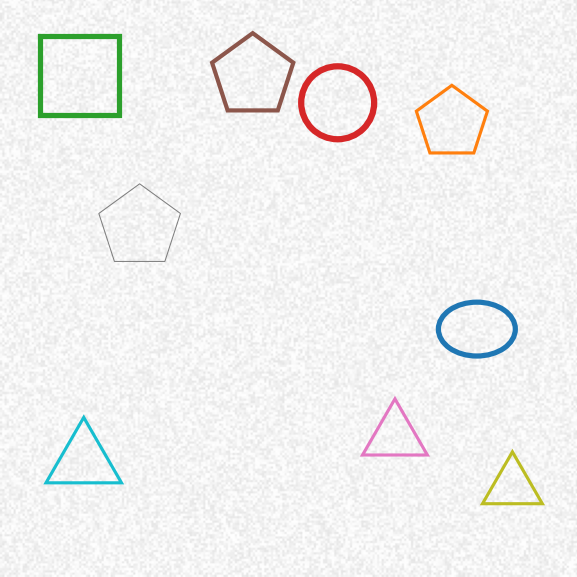[{"shape": "oval", "thickness": 2.5, "radius": 0.33, "center": [0.826, 0.429]}, {"shape": "pentagon", "thickness": 1.5, "radius": 0.32, "center": [0.782, 0.787]}, {"shape": "square", "thickness": 2.5, "radius": 0.34, "center": [0.138, 0.868]}, {"shape": "circle", "thickness": 3, "radius": 0.32, "center": [0.585, 0.821]}, {"shape": "pentagon", "thickness": 2, "radius": 0.37, "center": [0.438, 0.868]}, {"shape": "triangle", "thickness": 1.5, "radius": 0.32, "center": [0.684, 0.244]}, {"shape": "pentagon", "thickness": 0.5, "radius": 0.37, "center": [0.242, 0.607]}, {"shape": "triangle", "thickness": 1.5, "radius": 0.3, "center": [0.887, 0.157]}, {"shape": "triangle", "thickness": 1.5, "radius": 0.38, "center": [0.145, 0.201]}]